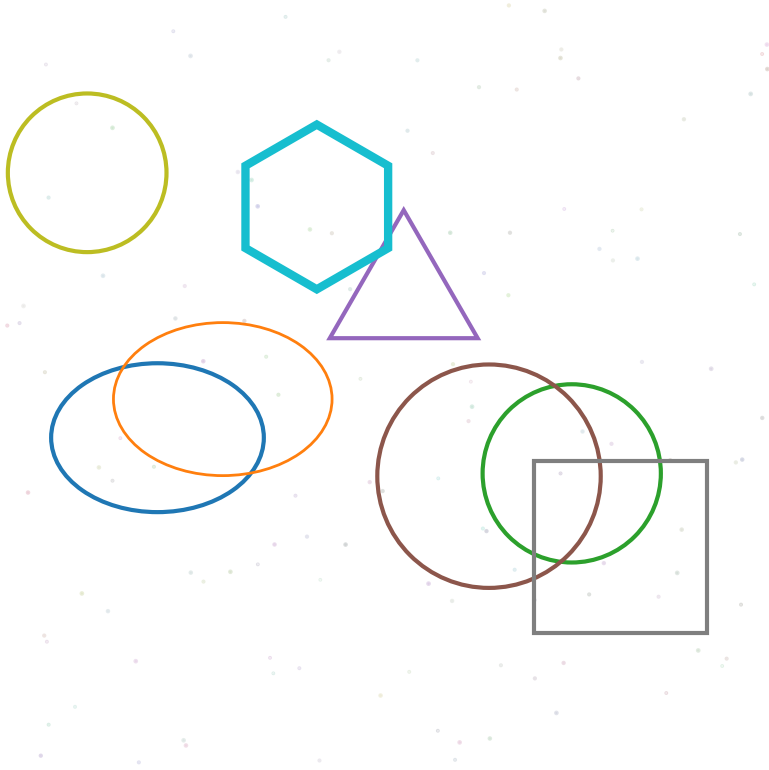[{"shape": "oval", "thickness": 1.5, "radius": 0.69, "center": [0.205, 0.432]}, {"shape": "oval", "thickness": 1, "radius": 0.71, "center": [0.289, 0.482]}, {"shape": "circle", "thickness": 1.5, "radius": 0.58, "center": [0.743, 0.385]}, {"shape": "triangle", "thickness": 1.5, "radius": 0.55, "center": [0.524, 0.616]}, {"shape": "circle", "thickness": 1.5, "radius": 0.73, "center": [0.635, 0.382]}, {"shape": "square", "thickness": 1.5, "radius": 0.56, "center": [0.806, 0.29]}, {"shape": "circle", "thickness": 1.5, "radius": 0.52, "center": [0.113, 0.776]}, {"shape": "hexagon", "thickness": 3, "radius": 0.53, "center": [0.411, 0.731]}]